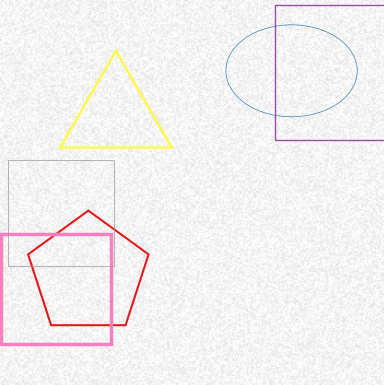[{"shape": "pentagon", "thickness": 1.5, "radius": 0.82, "center": [0.229, 0.288]}, {"shape": "oval", "thickness": 0.5, "radius": 0.85, "center": [0.757, 0.816]}, {"shape": "square", "thickness": 1, "radius": 0.87, "center": [0.888, 0.812]}, {"shape": "triangle", "thickness": 1.5, "radius": 0.84, "center": [0.301, 0.7]}, {"shape": "square", "thickness": 2.5, "radius": 0.71, "center": [0.145, 0.249]}, {"shape": "square", "thickness": 0.5, "radius": 0.69, "center": [0.159, 0.446]}]